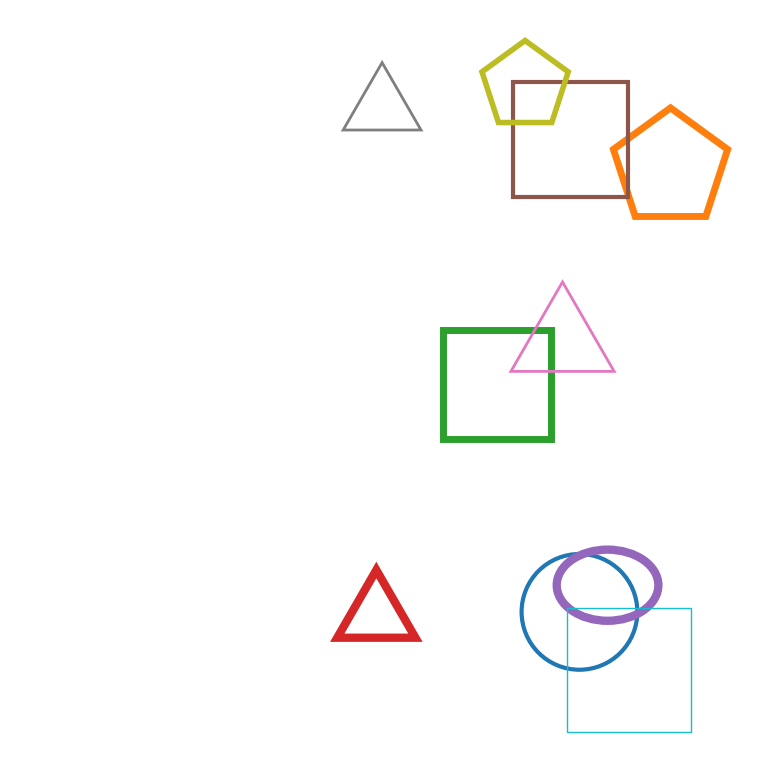[{"shape": "circle", "thickness": 1.5, "radius": 0.38, "center": [0.753, 0.205]}, {"shape": "pentagon", "thickness": 2.5, "radius": 0.39, "center": [0.871, 0.782]}, {"shape": "square", "thickness": 2.5, "radius": 0.35, "center": [0.645, 0.5]}, {"shape": "triangle", "thickness": 3, "radius": 0.29, "center": [0.489, 0.201]}, {"shape": "oval", "thickness": 3, "radius": 0.33, "center": [0.789, 0.24]}, {"shape": "square", "thickness": 1.5, "radius": 0.37, "center": [0.741, 0.819]}, {"shape": "triangle", "thickness": 1, "radius": 0.39, "center": [0.731, 0.556]}, {"shape": "triangle", "thickness": 1, "radius": 0.29, "center": [0.496, 0.86]}, {"shape": "pentagon", "thickness": 2, "radius": 0.29, "center": [0.682, 0.888]}, {"shape": "square", "thickness": 0.5, "radius": 0.4, "center": [0.816, 0.13]}]